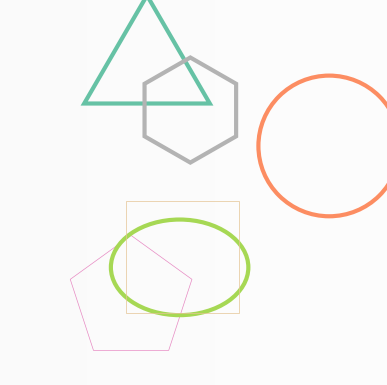[{"shape": "triangle", "thickness": 3, "radius": 0.94, "center": [0.379, 0.825]}, {"shape": "circle", "thickness": 3, "radius": 0.91, "center": [0.85, 0.621]}, {"shape": "pentagon", "thickness": 0.5, "radius": 0.83, "center": [0.338, 0.223]}, {"shape": "oval", "thickness": 3, "radius": 0.89, "center": [0.464, 0.306]}, {"shape": "square", "thickness": 0.5, "radius": 0.73, "center": [0.471, 0.332]}, {"shape": "hexagon", "thickness": 3, "radius": 0.68, "center": [0.491, 0.714]}]